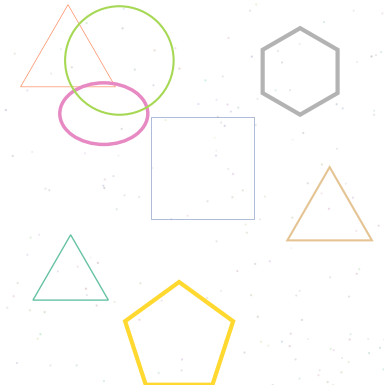[{"shape": "triangle", "thickness": 1, "radius": 0.57, "center": [0.183, 0.277]}, {"shape": "triangle", "thickness": 0.5, "radius": 0.71, "center": [0.177, 0.846]}, {"shape": "square", "thickness": 0.5, "radius": 0.67, "center": [0.526, 0.564]}, {"shape": "oval", "thickness": 2.5, "radius": 0.57, "center": [0.27, 0.705]}, {"shape": "circle", "thickness": 1.5, "radius": 0.7, "center": [0.31, 0.843]}, {"shape": "pentagon", "thickness": 3, "radius": 0.74, "center": [0.465, 0.12]}, {"shape": "triangle", "thickness": 1.5, "radius": 0.63, "center": [0.856, 0.439]}, {"shape": "hexagon", "thickness": 3, "radius": 0.56, "center": [0.78, 0.814]}]